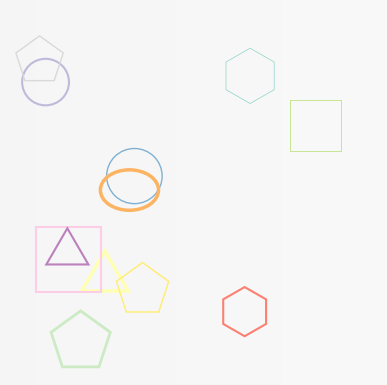[{"shape": "hexagon", "thickness": 0.5, "radius": 0.36, "center": [0.645, 0.803]}, {"shape": "triangle", "thickness": 2.5, "radius": 0.35, "center": [0.271, 0.279]}, {"shape": "circle", "thickness": 1.5, "radius": 0.3, "center": [0.118, 0.787]}, {"shape": "hexagon", "thickness": 1.5, "radius": 0.32, "center": [0.631, 0.191]}, {"shape": "circle", "thickness": 1, "radius": 0.36, "center": [0.347, 0.543]}, {"shape": "oval", "thickness": 2.5, "radius": 0.38, "center": [0.334, 0.506]}, {"shape": "square", "thickness": 0.5, "radius": 0.33, "center": [0.814, 0.675]}, {"shape": "square", "thickness": 1.5, "radius": 0.42, "center": [0.177, 0.327]}, {"shape": "pentagon", "thickness": 1, "radius": 0.32, "center": [0.102, 0.843]}, {"shape": "triangle", "thickness": 1.5, "radius": 0.31, "center": [0.174, 0.344]}, {"shape": "pentagon", "thickness": 2, "radius": 0.4, "center": [0.208, 0.112]}, {"shape": "pentagon", "thickness": 1, "radius": 0.36, "center": [0.368, 0.247]}]